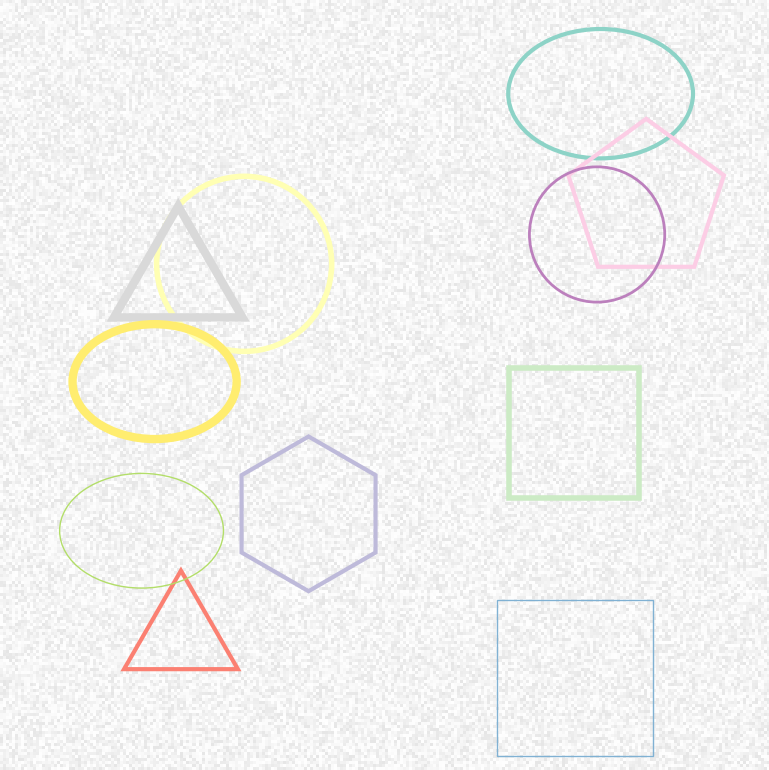[{"shape": "oval", "thickness": 1.5, "radius": 0.6, "center": [0.78, 0.878]}, {"shape": "circle", "thickness": 2, "radius": 0.57, "center": [0.317, 0.657]}, {"shape": "hexagon", "thickness": 1.5, "radius": 0.5, "center": [0.401, 0.333]}, {"shape": "triangle", "thickness": 1.5, "radius": 0.43, "center": [0.235, 0.174]}, {"shape": "square", "thickness": 0.5, "radius": 0.51, "center": [0.747, 0.119]}, {"shape": "oval", "thickness": 0.5, "radius": 0.53, "center": [0.184, 0.311]}, {"shape": "pentagon", "thickness": 1.5, "radius": 0.53, "center": [0.839, 0.739]}, {"shape": "triangle", "thickness": 3, "radius": 0.48, "center": [0.231, 0.636]}, {"shape": "circle", "thickness": 1, "radius": 0.44, "center": [0.775, 0.695]}, {"shape": "square", "thickness": 2, "radius": 0.42, "center": [0.745, 0.438]}, {"shape": "oval", "thickness": 3, "radius": 0.53, "center": [0.201, 0.504]}]